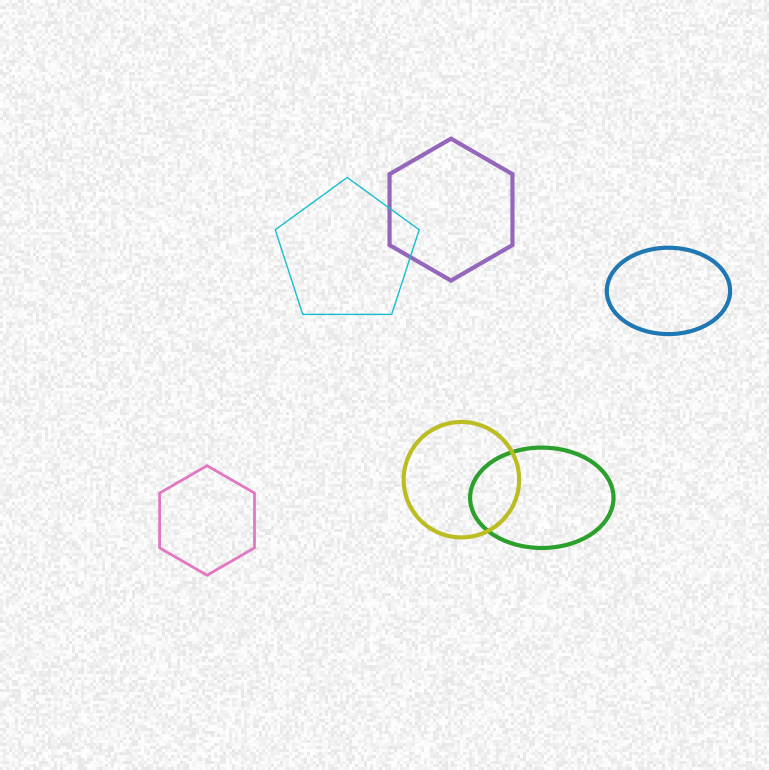[{"shape": "oval", "thickness": 1.5, "radius": 0.4, "center": [0.868, 0.622]}, {"shape": "oval", "thickness": 1.5, "radius": 0.47, "center": [0.704, 0.354]}, {"shape": "hexagon", "thickness": 1.5, "radius": 0.46, "center": [0.586, 0.728]}, {"shape": "hexagon", "thickness": 1, "radius": 0.36, "center": [0.269, 0.324]}, {"shape": "circle", "thickness": 1.5, "radius": 0.37, "center": [0.599, 0.377]}, {"shape": "pentagon", "thickness": 0.5, "radius": 0.49, "center": [0.451, 0.671]}]